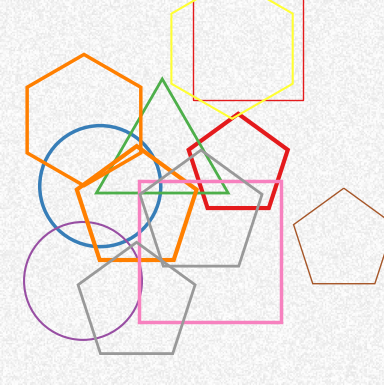[{"shape": "pentagon", "thickness": 3, "radius": 0.68, "center": [0.619, 0.569]}, {"shape": "square", "thickness": 1, "radius": 0.71, "center": [0.644, 0.883]}, {"shape": "circle", "thickness": 2.5, "radius": 0.79, "center": [0.26, 0.517]}, {"shape": "triangle", "thickness": 2, "radius": 0.99, "center": [0.421, 0.597]}, {"shape": "circle", "thickness": 1.5, "radius": 0.77, "center": [0.216, 0.27]}, {"shape": "hexagon", "thickness": 2.5, "radius": 0.85, "center": [0.218, 0.688]}, {"shape": "pentagon", "thickness": 3, "radius": 0.82, "center": [0.355, 0.457]}, {"shape": "hexagon", "thickness": 1.5, "radius": 0.91, "center": [0.603, 0.874]}, {"shape": "pentagon", "thickness": 1, "radius": 0.69, "center": [0.893, 0.374]}, {"shape": "square", "thickness": 2.5, "radius": 0.92, "center": [0.546, 0.346]}, {"shape": "pentagon", "thickness": 2, "radius": 0.83, "center": [0.522, 0.444]}, {"shape": "pentagon", "thickness": 2, "radius": 0.8, "center": [0.355, 0.211]}]